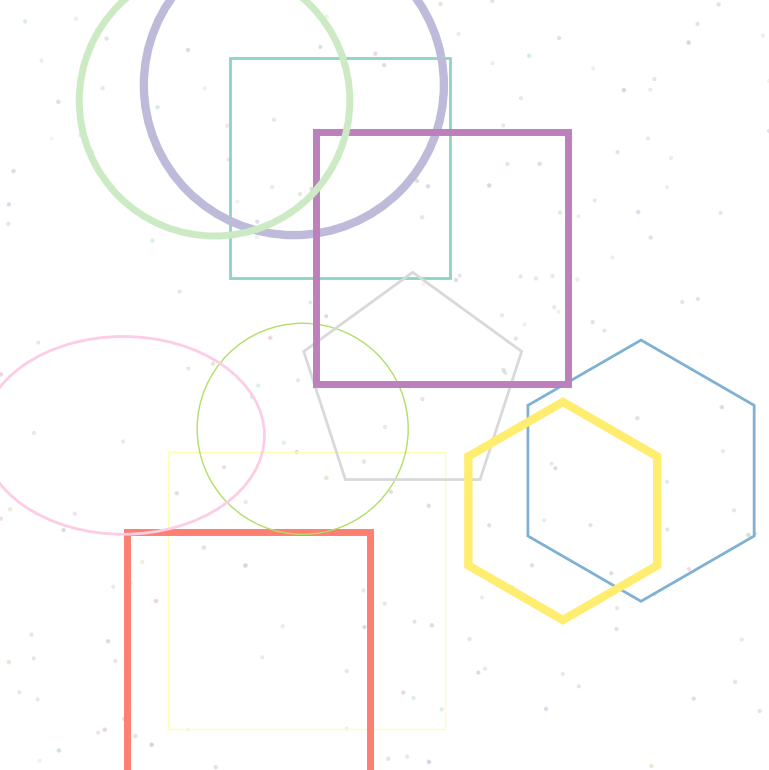[{"shape": "square", "thickness": 1, "radius": 0.71, "center": [0.441, 0.782]}, {"shape": "square", "thickness": 0.5, "radius": 0.9, "center": [0.398, 0.233]}, {"shape": "circle", "thickness": 3, "radius": 0.97, "center": [0.382, 0.889]}, {"shape": "square", "thickness": 2.5, "radius": 0.79, "center": [0.323, 0.151]}, {"shape": "hexagon", "thickness": 1, "radius": 0.85, "center": [0.833, 0.389]}, {"shape": "circle", "thickness": 0.5, "radius": 0.69, "center": [0.393, 0.443]}, {"shape": "oval", "thickness": 1, "radius": 0.92, "center": [0.16, 0.435]}, {"shape": "pentagon", "thickness": 1, "radius": 0.74, "center": [0.536, 0.498]}, {"shape": "square", "thickness": 2.5, "radius": 0.82, "center": [0.574, 0.665]}, {"shape": "circle", "thickness": 2.5, "radius": 0.88, "center": [0.279, 0.869]}, {"shape": "hexagon", "thickness": 3, "radius": 0.71, "center": [0.731, 0.336]}]